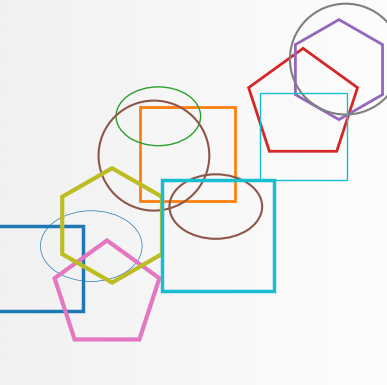[{"shape": "oval", "thickness": 0.5, "radius": 0.66, "center": [0.236, 0.361]}, {"shape": "square", "thickness": 2.5, "radius": 0.55, "center": [0.104, 0.303]}, {"shape": "square", "thickness": 2, "radius": 0.61, "center": [0.484, 0.6]}, {"shape": "oval", "thickness": 1, "radius": 0.55, "center": [0.409, 0.698]}, {"shape": "pentagon", "thickness": 2, "radius": 0.74, "center": [0.782, 0.727]}, {"shape": "hexagon", "thickness": 2, "radius": 0.65, "center": [0.875, 0.819]}, {"shape": "oval", "thickness": 1.5, "radius": 0.6, "center": [0.557, 0.463]}, {"shape": "circle", "thickness": 1.5, "radius": 0.71, "center": [0.397, 0.596]}, {"shape": "pentagon", "thickness": 3, "radius": 0.71, "center": [0.276, 0.233]}, {"shape": "circle", "thickness": 1.5, "radius": 0.72, "center": [0.892, 0.846]}, {"shape": "hexagon", "thickness": 3, "radius": 0.74, "center": [0.289, 0.415]}, {"shape": "square", "thickness": 2.5, "radius": 0.72, "center": [0.562, 0.388]}, {"shape": "square", "thickness": 1, "radius": 0.56, "center": [0.783, 0.645]}]